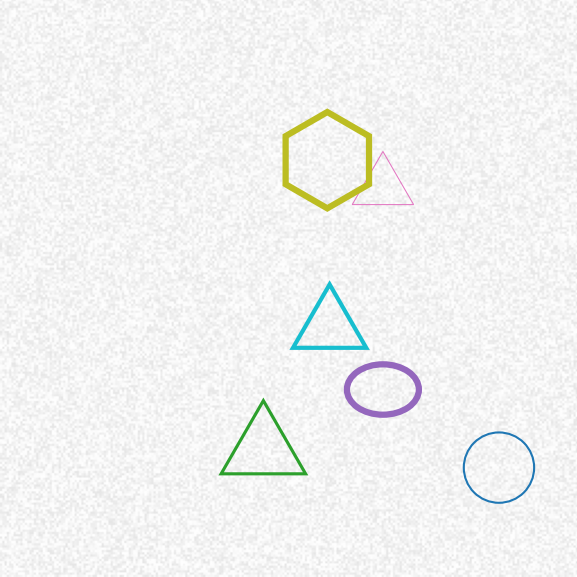[{"shape": "circle", "thickness": 1, "radius": 0.3, "center": [0.864, 0.189]}, {"shape": "triangle", "thickness": 1.5, "radius": 0.42, "center": [0.456, 0.221]}, {"shape": "oval", "thickness": 3, "radius": 0.31, "center": [0.663, 0.325]}, {"shape": "triangle", "thickness": 0.5, "radius": 0.31, "center": [0.663, 0.676]}, {"shape": "hexagon", "thickness": 3, "radius": 0.42, "center": [0.567, 0.722]}, {"shape": "triangle", "thickness": 2, "radius": 0.37, "center": [0.571, 0.433]}]